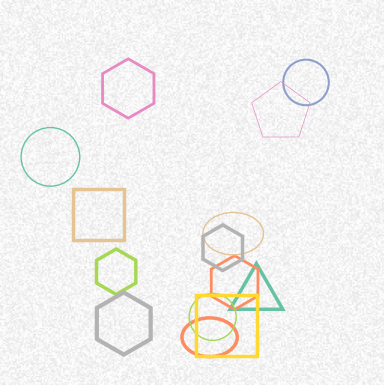[{"shape": "circle", "thickness": 1, "radius": 0.38, "center": [0.131, 0.593]}, {"shape": "triangle", "thickness": 2.5, "radius": 0.4, "center": [0.666, 0.236]}, {"shape": "oval", "thickness": 2.5, "radius": 0.36, "center": [0.544, 0.124]}, {"shape": "hexagon", "thickness": 2, "radius": 0.35, "center": [0.609, 0.266]}, {"shape": "circle", "thickness": 1.5, "radius": 0.3, "center": [0.795, 0.786]}, {"shape": "pentagon", "thickness": 0.5, "radius": 0.4, "center": [0.729, 0.709]}, {"shape": "hexagon", "thickness": 2, "radius": 0.39, "center": [0.333, 0.77]}, {"shape": "circle", "thickness": 1, "radius": 0.31, "center": [0.552, 0.177]}, {"shape": "hexagon", "thickness": 2.5, "radius": 0.29, "center": [0.302, 0.294]}, {"shape": "square", "thickness": 2.5, "radius": 0.4, "center": [0.589, 0.154]}, {"shape": "oval", "thickness": 1, "radius": 0.39, "center": [0.606, 0.393]}, {"shape": "square", "thickness": 2.5, "radius": 0.33, "center": [0.257, 0.444]}, {"shape": "hexagon", "thickness": 3, "radius": 0.4, "center": [0.321, 0.16]}, {"shape": "hexagon", "thickness": 2.5, "radius": 0.3, "center": [0.579, 0.357]}]